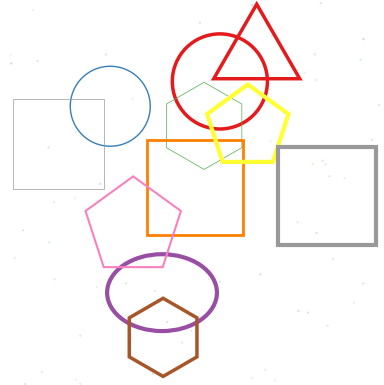[{"shape": "circle", "thickness": 2.5, "radius": 0.62, "center": [0.571, 0.788]}, {"shape": "triangle", "thickness": 2.5, "radius": 0.64, "center": [0.667, 0.86]}, {"shape": "circle", "thickness": 1, "radius": 0.52, "center": [0.286, 0.724]}, {"shape": "hexagon", "thickness": 0.5, "radius": 0.57, "center": [0.53, 0.673]}, {"shape": "oval", "thickness": 3, "radius": 0.71, "center": [0.421, 0.24]}, {"shape": "square", "thickness": 2, "radius": 0.62, "center": [0.506, 0.513]}, {"shape": "pentagon", "thickness": 3, "radius": 0.56, "center": [0.644, 0.669]}, {"shape": "hexagon", "thickness": 2.5, "radius": 0.51, "center": [0.424, 0.124]}, {"shape": "pentagon", "thickness": 1.5, "radius": 0.65, "center": [0.346, 0.412]}, {"shape": "square", "thickness": 0.5, "radius": 0.59, "center": [0.153, 0.626]}, {"shape": "square", "thickness": 3, "radius": 0.64, "center": [0.85, 0.492]}]